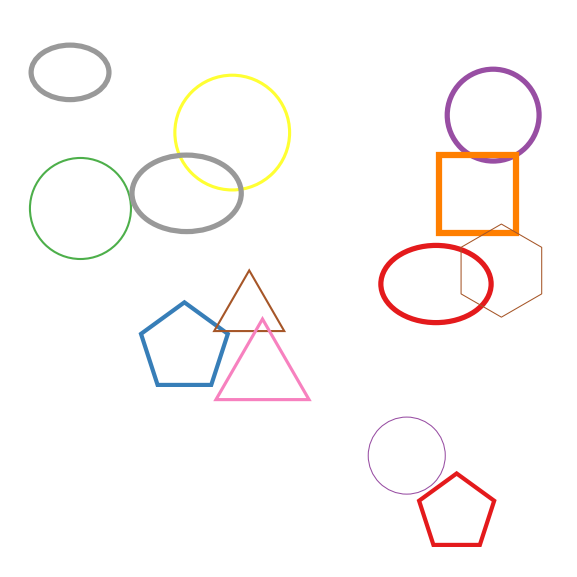[{"shape": "pentagon", "thickness": 2, "radius": 0.34, "center": [0.791, 0.111]}, {"shape": "oval", "thickness": 2.5, "radius": 0.48, "center": [0.755, 0.507]}, {"shape": "pentagon", "thickness": 2, "radius": 0.4, "center": [0.319, 0.397]}, {"shape": "circle", "thickness": 1, "radius": 0.44, "center": [0.139, 0.638]}, {"shape": "circle", "thickness": 2.5, "radius": 0.4, "center": [0.854, 0.8]}, {"shape": "circle", "thickness": 0.5, "radius": 0.33, "center": [0.704, 0.21]}, {"shape": "square", "thickness": 3, "radius": 0.34, "center": [0.827, 0.663]}, {"shape": "circle", "thickness": 1.5, "radius": 0.5, "center": [0.402, 0.77]}, {"shape": "triangle", "thickness": 1, "radius": 0.35, "center": [0.432, 0.461]}, {"shape": "hexagon", "thickness": 0.5, "radius": 0.4, "center": [0.868, 0.531]}, {"shape": "triangle", "thickness": 1.5, "radius": 0.47, "center": [0.455, 0.354]}, {"shape": "oval", "thickness": 2.5, "radius": 0.34, "center": [0.121, 0.874]}, {"shape": "oval", "thickness": 2.5, "radius": 0.47, "center": [0.323, 0.664]}]